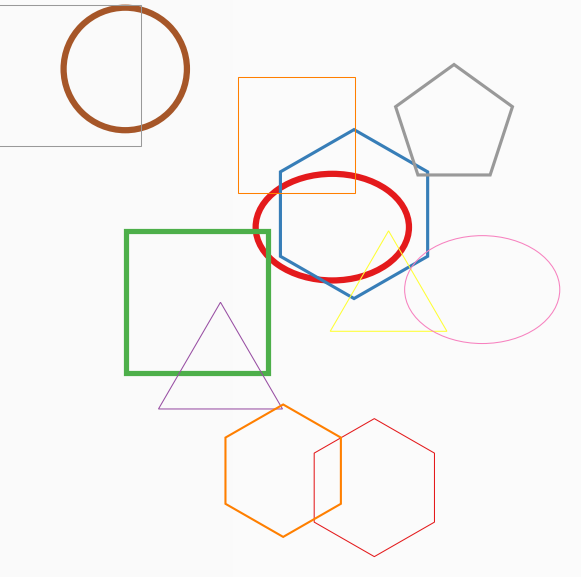[{"shape": "oval", "thickness": 3, "radius": 0.66, "center": [0.572, 0.606]}, {"shape": "hexagon", "thickness": 0.5, "radius": 0.6, "center": [0.644, 0.155]}, {"shape": "hexagon", "thickness": 1.5, "radius": 0.73, "center": [0.609, 0.628]}, {"shape": "square", "thickness": 2.5, "radius": 0.61, "center": [0.339, 0.477]}, {"shape": "triangle", "thickness": 0.5, "radius": 0.62, "center": [0.379, 0.353]}, {"shape": "square", "thickness": 0.5, "radius": 0.5, "center": [0.51, 0.766]}, {"shape": "hexagon", "thickness": 1, "radius": 0.57, "center": [0.487, 0.184]}, {"shape": "triangle", "thickness": 0.5, "radius": 0.58, "center": [0.669, 0.483]}, {"shape": "circle", "thickness": 3, "radius": 0.53, "center": [0.216, 0.88]}, {"shape": "oval", "thickness": 0.5, "radius": 0.67, "center": [0.83, 0.498]}, {"shape": "pentagon", "thickness": 1.5, "radius": 0.53, "center": [0.781, 0.782]}, {"shape": "square", "thickness": 0.5, "radius": 0.61, "center": [0.12, 0.869]}]